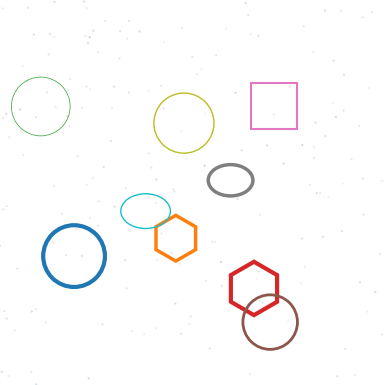[{"shape": "circle", "thickness": 3, "radius": 0.4, "center": [0.192, 0.335]}, {"shape": "hexagon", "thickness": 2.5, "radius": 0.3, "center": [0.457, 0.381]}, {"shape": "circle", "thickness": 0.5, "radius": 0.38, "center": [0.106, 0.723]}, {"shape": "hexagon", "thickness": 3, "radius": 0.35, "center": [0.66, 0.251]}, {"shape": "circle", "thickness": 2, "radius": 0.35, "center": [0.702, 0.163]}, {"shape": "square", "thickness": 1.5, "radius": 0.3, "center": [0.712, 0.724]}, {"shape": "oval", "thickness": 2.5, "radius": 0.29, "center": [0.599, 0.532]}, {"shape": "circle", "thickness": 1, "radius": 0.39, "center": [0.478, 0.68]}, {"shape": "oval", "thickness": 1, "radius": 0.32, "center": [0.378, 0.452]}]